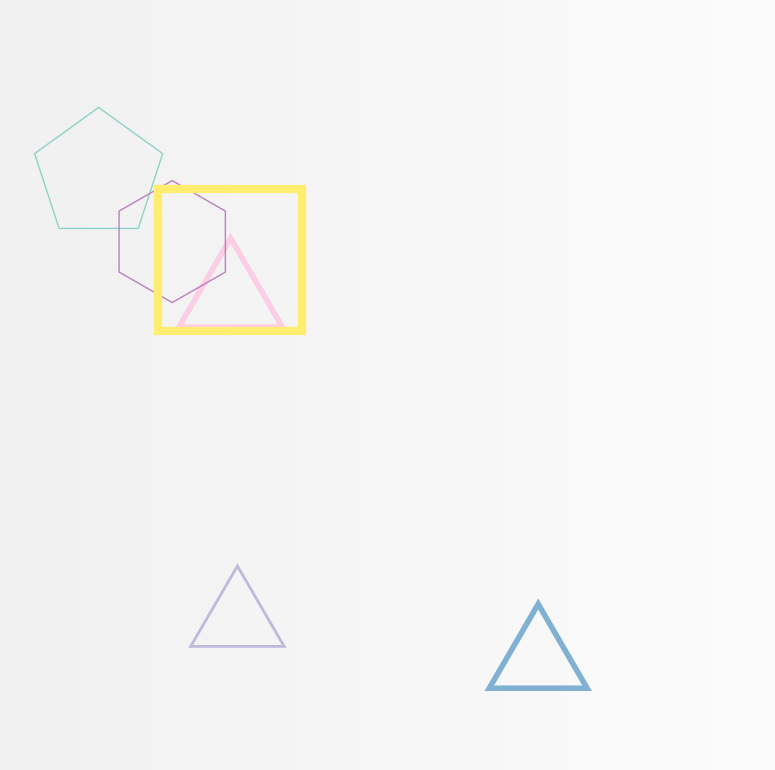[{"shape": "pentagon", "thickness": 0.5, "radius": 0.43, "center": [0.127, 0.774]}, {"shape": "triangle", "thickness": 1, "radius": 0.35, "center": [0.306, 0.195]}, {"shape": "triangle", "thickness": 2, "radius": 0.36, "center": [0.694, 0.143]}, {"shape": "triangle", "thickness": 2, "radius": 0.39, "center": [0.298, 0.614]}, {"shape": "hexagon", "thickness": 0.5, "radius": 0.4, "center": [0.222, 0.686]}, {"shape": "square", "thickness": 3, "radius": 0.46, "center": [0.297, 0.662]}]